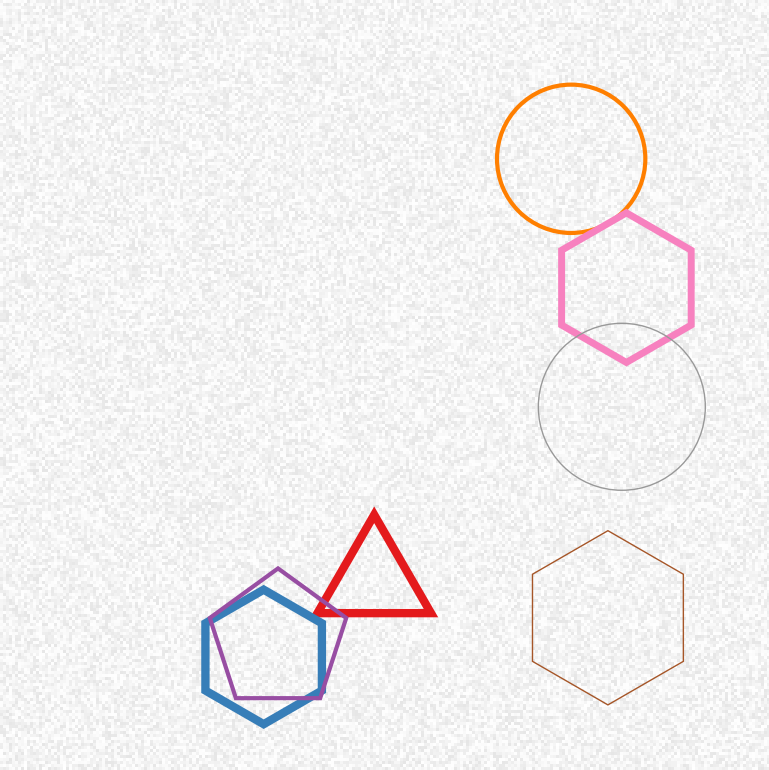[{"shape": "triangle", "thickness": 3, "radius": 0.43, "center": [0.486, 0.246]}, {"shape": "hexagon", "thickness": 3, "radius": 0.44, "center": [0.342, 0.147]}, {"shape": "pentagon", "thickness": 1.5, "radius": 0.47, "center": [0.361, 0.169]}, {"shape": "circle", "thickness": 1.5, "radius": 0.48, "center": [0.742, 0.794]}, {"shape": "hexagon", "thickness": 0.5, "radius": 0.57, "center": [0.79, 0.198]}, {"shape": "hexagon", "thickness": 2.5, "radius": 0.49, "center": [0.814, 0.626]}, {"shape": "circle", "thickness": 0.5, "radius": 0.54, "center": [0.808, 0.472]}]